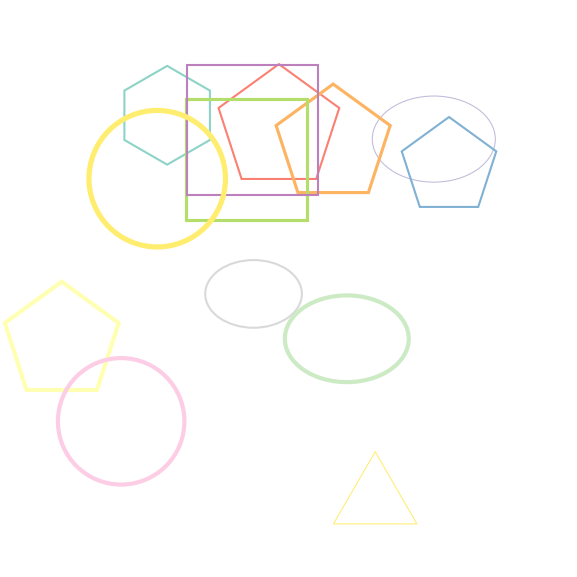[{"shape": "hexagon", "thickness": 1, "radius": 0.43, "center": [0.289, 0.8]}, {"shape": "pentagon", "thickness": 2, "radius": 0.52, "center": [0.107, 0.408]}, {"shape": "oval", "thickness": 0.5, "radius": 0.53, "center": [0.751, 0.758]}, {"shape": "pentagon", "thickness": 1, "radius": 0.55, "center": [0.483, 0.778]}, {"shape": "pentagon", "thickness": 1, "radius": 0.43, "center": [0.778, 0.71]}, {"shape": "pentagon", "thickness": 1.5, "radius": 0.52, "center": [0.577, 0.75]}, {"shape": "square", "thickness": 1.5, "radius": 0.53, "center": [0.427, 0.723]}, {"shape": "circle", "thickness": 2, "radius": 0.55, "center": [0.21, 0.27]}, {"shape": "oval", "thickness": 1, "radius": 0.42, "center": [0.439, 0.49]}, {"shape": "square", "thickness": 1, "radius": 0.57, "center": [0.437, 0.774]}, {"shape": "oval", "thickness": 2, "radius": 0.54, "center": [0.601, 0.413]}, {"shape": "circle", "thickness": 2.5, "radius": 0.59, "center": [0.272, 0.69]}, {"shape": "triangle", "thickness": 0.5, "radius": 0.42, "center": [0.65, 0.134]}]